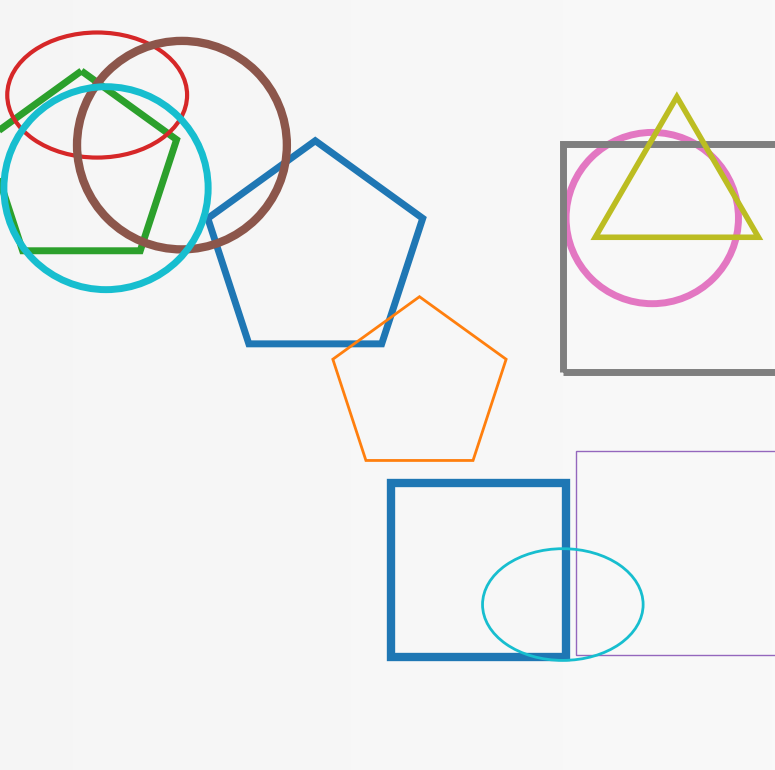[{"shape": "pentagon", "thickness": 2.5, "radius": 0.73, "center": [0.407, 0.671]}, {"shape": "square", "thickness": 3, "radius": 0.56, "center": [0.618, 0.26]}, {"shape": "pentagon", "thickness": 1, "radius": 0.59, "center": [0.541, 0.497]}, {"shape": "pentagon", "thickness": 2.5, "radius": 0.65, "center": [0.105, 0.779]}, {"shape": "oval", "thickness": 1.5, "radius": 0.58, "center": [0.125, 0.877]}, {"shape": "square", "thickness": 0.5, "radius": 0.66, "center": [0.876, 0.282]}, {"shape": "circle", "thickness": 3, "radius": 0.68, "center": [0.235, 0.811]}, {"shape": "circle", "thickness": 2.5, "radius": 0.56, "center": [0.842, 0.717]}, {"shape": "square", "thickness": 2.5, "radius": 0.74, "center": [0.875, 0.665]}, {"shape": "triangle", "thickness": 2, "radius": 0.61, "center": [0.873, 0.753]}, {"shape": "circle", "thickness": 2.5, "radius": 0.66, "center": [0.137, 0.756]}, {"shape": "oval", "thickness": 1, "radius": 0.52, "center": [0.726, 0.215]}]